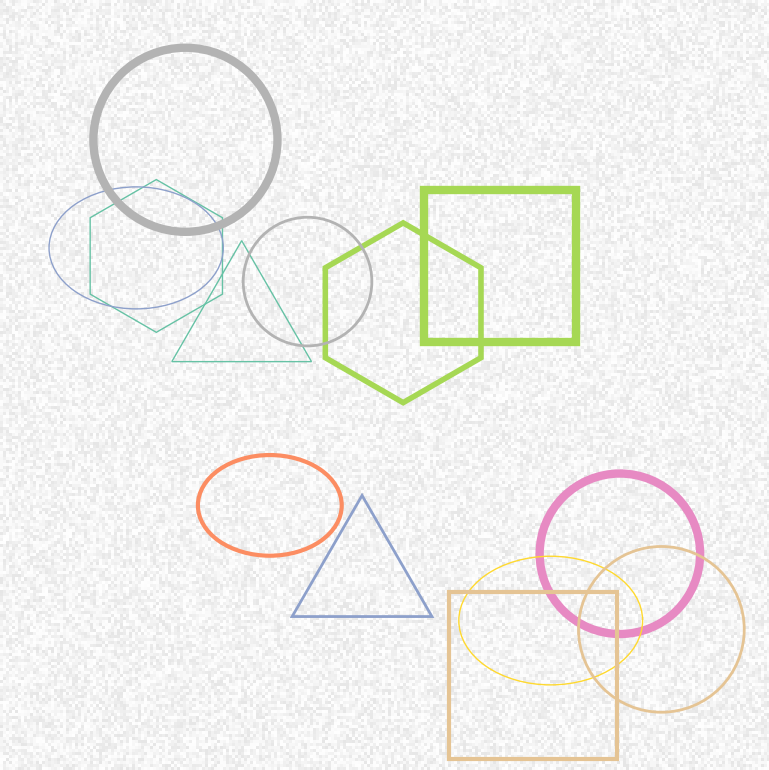[{"shape": "triangle", "thickness": 0.5, "radius": 0.52, "center": [0.314, 0.583]}, {"shape": "hexagon", "thickness": 0.5, "radius": 0.5, "center": [0.203, 0.668]}, {"shape": "oval", "thickness": 1.5, "radius": 0.47, "center": [0.35, 0.344]}, {"shape": "oval", "thickness": 0.5, "radius": 0.57, "center": [0.177, 0.678]}, {"shape": "triangle", "thickness": 1, "radius": 0.52, "center": [0.47, 0.252]}, {"shape": "circle", "thickness": 3, "radius": 0.52, "center": [0.805, 0.281]}, {"shape": "hexagon", "thickness": 2, "radius": 0.58, "center": [0.524, 0.594]}, {"shape": "square", "thickness": 3, "radius": 0.49, "center": [0.649, 0.655]}, {"shape": "oval", "thickness": 0.5, "radius": 0.6, "center": [0.715, 0.194]}, {"shape": "square", "thickness": 1.5, "radius": 0.54, "center": [0.692, 0.123]}, {"shape": "circle", "thickness": 1, "radius": 0.54, "center": [0.859, 0.183]}, {"shape": "circle", "thickness": 3, "radius": 0.6, "center": [0.241, 0.818]}, {"shape": "circle", "thickness": 1, "radius": 0.42, "center": [0.399, 0.634]}]